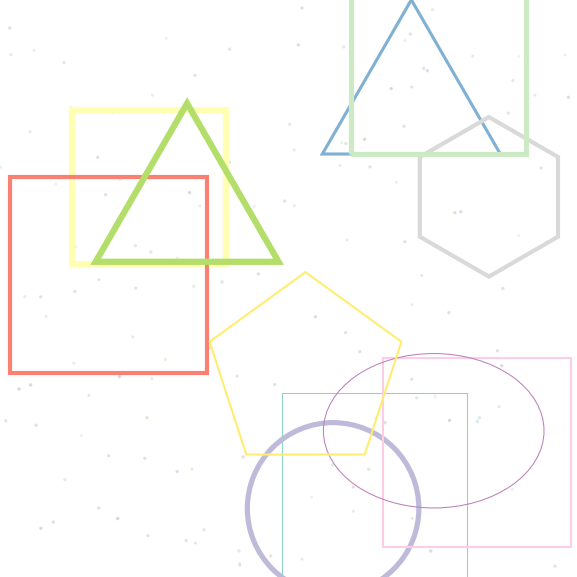[{"shape": "square", "thickness": 0.5, "radius": 0.8, "center": [0.649, 0.159]}, {"shape": "square", "thickness": 3, "radius": 0.67, "center": [0.258, 0.676]}, {"shape": "circle", "thickness": 2.5, "radius": 0.74, "center": [0.577, 0.119]}, {"shape": "square", "thickness": 2, "radius": 0.85, "center": [0.187, 0.523]}, {"shape": "triangle", "thickness": 1.5, "radius": 0.89, "center": [0.712, 0.821]}, {"shape": "triangle", "thickness": 3, "radius": 0.91, "center": [0.324, 0.637]}, {"shape": "square", "thickness": 1, "radius": 0.82, "center": [0.826, 0.215]}, {"shape": "hexagon", "thickness": 2, "radius": 0.69, "center": [0.847, 0.658]}, {"shape": "oval", "thickness": 0.5, "radius": 0.95, "center": [0.751, 0.253]}, {"shape": "square", "thickness": 2.5, "radius": 0.76, "center": [0.759, 0.884]}, {"shape": "pentagon", "thickness": 1, "radius": 0.87, "center": [0.529, 0.353]}]